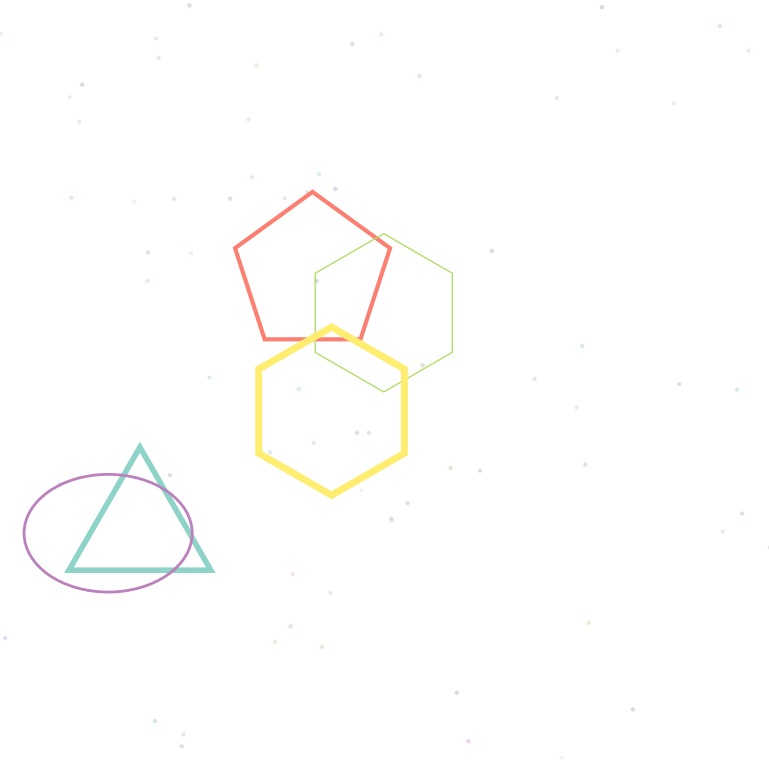[{"shape": "triangle", "thickness": 2, "radius": 0.53, "center": [0.182, 0.313]}, {"shape": "pentagon", "thickness": 1.5, "radius": 0.53, "center": [0.406, 0.645]}, {"shape": "hexagon", "thickness": 0.5, "radius": 0.51, "center": [0.498, 0.594]}, {"shape": "oval", "thickness": 1, "radius": 0.55, "center": [0.14, 0.308]}, {"shape": "hexagon", "thickness": 2.5, "radius": 0.55, "center": [0.431, 0.466]}]